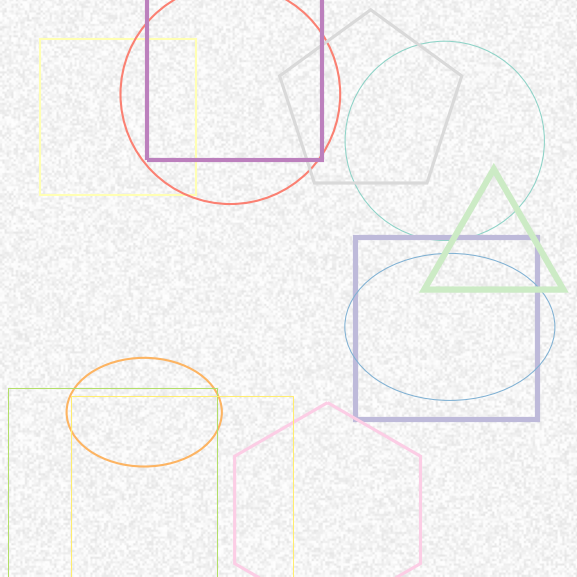[{"shape": "circle", "thickness": 0.5, "radius": 0.86, "center": [0.77, 0.755]}, {"shape": "square", "thickness": 1, "radius": 0.68, "center": [0.204, 0.796]}, {"shape": "square", "thickness": 2.5, "radius": 0.79, "center": [0.773, 0.431]}, {"shape": "circle", "thickness": 1, "radius": 0.95, "center": [0.399, 0.836]}, {"shape": "oval", "thickness": 0.5, "radius": 0.91, "center": [0.779, 0.433]}, {"shape": "oval", "thickness": 1, "radius": 0.67, "center": [0.25, 0.285]}, {"shape": "square", "thickness": 0.5, "radius": 0.9, "center": [0.195, 0.147]}, {"shape": "hexagon", "thickness": 1.5, "radius": 0.93, "center": [0.567, 0.116]}, {"shape": "pentagon", "thickness": 1.5, "radius": 0.83, "center": [0.642, 0.816]}, {"shape": "square", "thickness": 2, "radius": 0.76, "center": [0.406, 0.874]}, {"shape": "triangle", "thickness": 3, "radius": 0.7, "center": [0.855, 0.567]}, {"shape": "square", "thickness": 0.5, "radius": 0.96, "center": [0.315, 0.122]}]